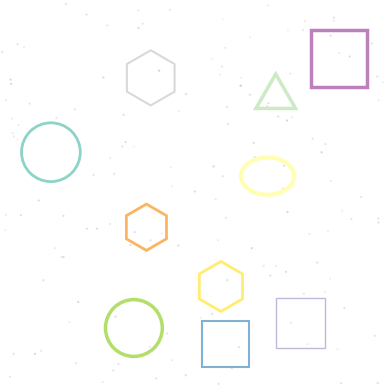[{"shape": "circle", "thickness": 2, "radius": 0.38, "center": [0.132, 0.605]}, {"shape": "oval", "thickness": 3, "radius": 0.35, "center": [0.695, 0.543]}, {"shape": "square", "thickness": 1, "radius": 0.32, "center": [0.78, 0.161]}, {"shape": "square", "thickness": 1.5, "radius": 0.3, "center": [0.586, 0.107]}, {"shape": "hexagon", "thickness": 2, "radius": 0.3, "center": [0.38, 0.41]}, {"shape": "circle", "thickness": 2.5, "radius": 0.37, "center": [0.348, 0.148]}, {"shape": "hexagon", "thickness": 1.5, "radius": 0.36, "center": [0.392, 0.798]}, {"shape": "square", "thickness": 2.5, "radius": 0.37, "center": [0.88, 0.849]}, {"shape": "triangle", "thickness": 2.5, "radius": 0.3, "center": [0.716, 0.748]}, {"shape": "hexagon", "thickness": 2, "radius": 0.32, "center": [0.574, 0.256]}]